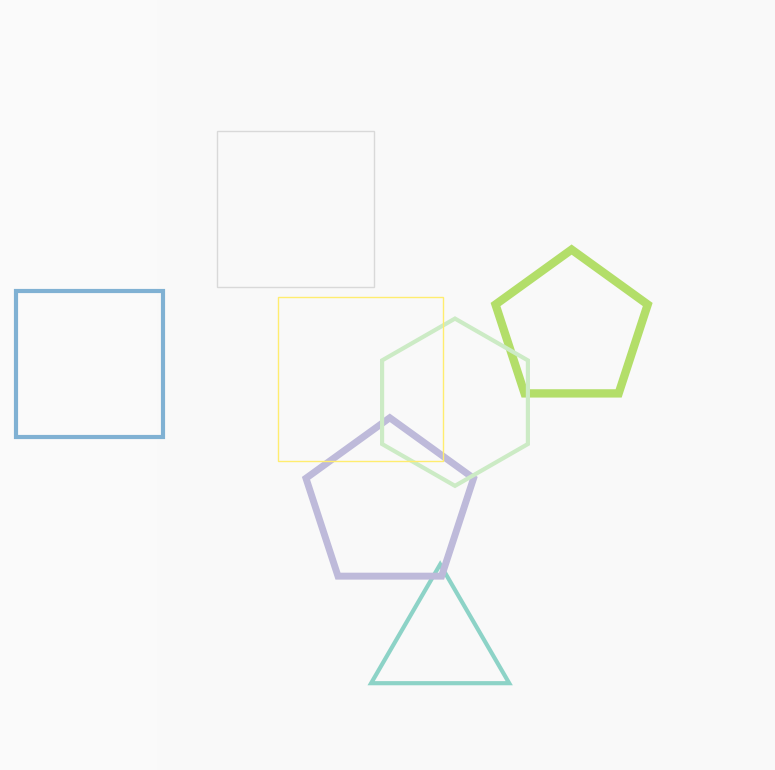[{"shape": "triangle", "thickness": 1.5, "radius": 0.51, "center": [0.568, 0.164]}, {"shape": "pentagon", "thickness": 2.5, "radius": 0.57, "center": [0.503, 0.344]}, {"shape": "square", "thickness": 1.5, "radius": 0.47, "center": [0.116, 0.528]}, {"shape": "pentagon", "thickness": 3, "radius": 0.52, "center": [0.738, 0.573]}, {"shape": "square", "thickness": 0.5, "radius": 0.5, "center": [0.381, 0.729]}, {"shape": "hexagon", "thickness": 1.5, "radius": 0.54, "center": [0.587, 0.478]}, {"shape": "square", "thickness": 0.5, "radius": 0.53, "center": [0.465, 0.508]}]